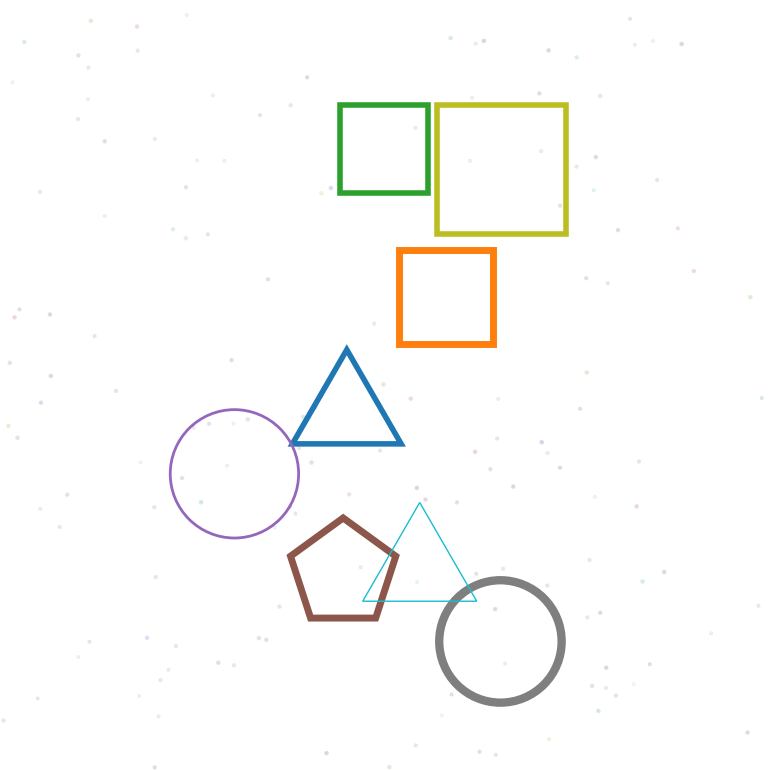[{"shape": "triangle", "thickness": 2, "radius": 0.41, "center": [0.45, 0.464]}, {"shape": "square", "thickness": 2.5, "radius": 0.3, "center": [0.58, 0.614]}, {"shape": "square", "thickness": 2, "radius": 0.29, "center": [0.499, 0.807]}, {"shape": "circle", "thickness": 1, "radius": 0.42, "center": [0.304, 0.385]}, {"shape": "pentagon", "thickness": 2.5, "radius": 0.36, "center": [0.446, 0.255]}, {"shape": "circle", "thickness": 3, "radius": 0.4, "center": [0.65, 0.167]}, {"shape": "square", "thickness": 2, "radius": 0.42, "center": [0.652, 0.78]}, {"shape": "triangle", "thickness": 0.5, "radius": 0.43, "center": [0.545, 0.262]}]